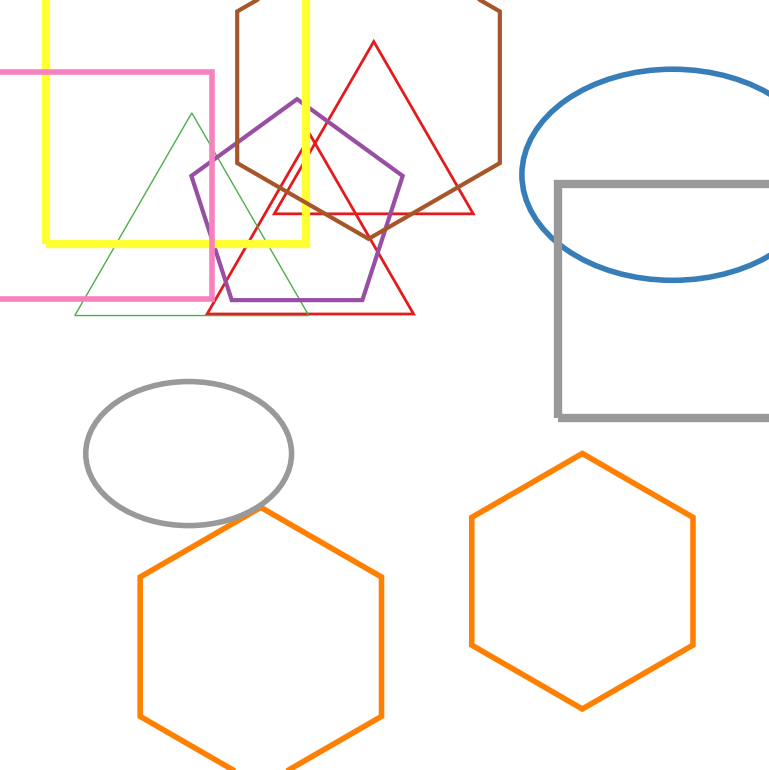[{"shape": "triangle", "thickness": 1, "radius": 0.75, "center": [0.485, 0.797]}, {"shape": "triangle", "thickness": 1, "radius": 0.77, "center": [0.403, 0.67]}, {"shape": "oval", "thickness": 2, "radius": 0.98, "center": [0.874, 0.773]}, {"shape": "triangle", "thickness": 0.5, "radius": 0.88, "center": [0.249, 0.678]}, {"shape": "pentagon", "thickness": 1.5, "radius": 0.72, "center": [0.386, 0.727]}, {"shape": "hexagon", "thickness": 2, "radius": 0.83, "center": [0.756, 0.245]}, {"shape": "hexagon", "thickness": 2, "radius": 0.9, "center": [0.339, 0.16]}, {"shape": "square", "thickness": 3, "radius": 0.84, "center": [0.228, 0.852]}, {"shape": "hexagon", "thickness": 1.5, "radius": 0.98, "center": [0.479, 0.887]}, {"shape": "square", "thickness": 2, "radius": 0.74, "center": [0.128, 0.759]}, {"shape": "square", "thickness": 3, "radius": 0.76, "center": [0.876, 0.609]}, {"shape": "oval", "thickness": 2, "radius": 0.67, "center": [0.245, 0.411]}]